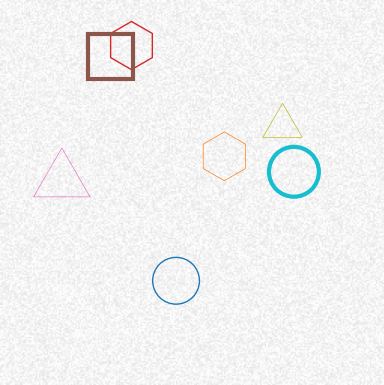[{"shape": "circle", "thickness": 1, "radius": 0.3, "center": [0.457, 0.271]}, {"shape": "hexagon", "thickness": 0.5, "radius": 0.32, "center": [0.583, 0.594]}, {"shape": "hexagon", "thickness": 1, "radius": 0.31, "center": [0.342, 0.882]}, {"shape": "square", "thickness": 3, "radius": 0.29, "center": [0.287, 0.853]}, {"shape": "triangle", "thickness": 0.5, "radius": 0.42, "center": [0.161, 0.531]}, {"shape": "triangle", "thickness": 0.5, "radius": 0.3, "center": [0.734, 0.673]}, {"shape": "circle", "thickness": 3, "radius": 0.32, "center": [0.763, 0.554]}]